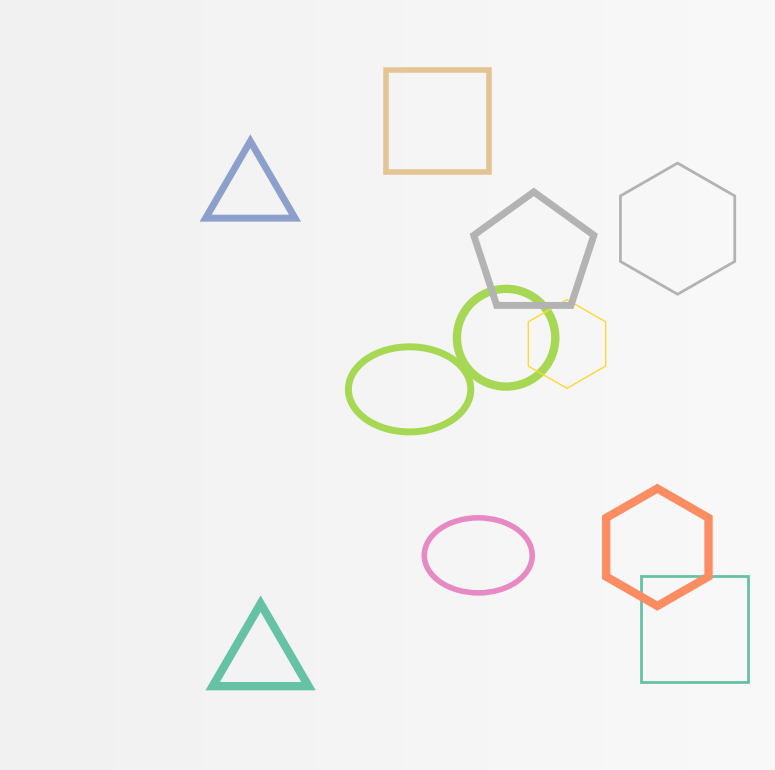[{"shape": "square", "thickness": 1, "radius": 0.34, "center": [0.896, 0.183]}, {"shape": "triangle", "thickness": 3, "radius": 0.36, "center": [0.336, 0.145]}, {"shape": "hexagon", "thickness": 3, "radius": 0.38, "center": [0.848, 0.289]}, {"shape": "triangle", "thickness": 2.5, "radius": 0.33, "center": [0.323, 0.75]}, {"shape": "oval", "thickness": 2, "radius": 0.35, "center": [0.617, 0.279]}, {"shape": "circle", "thickness": 3, "radius": 0.32, "center": [0.653, 0.561]}, {"shape": "oval", "thickness": 2.5, "radius": 0.39, "center": [0.529, 0.494]}, {"shape": "hexagon", "thickness": 0.5, "radius": 0.29, "center": [0.732, 0.553]}, {"shape": "square", "thickness": 2, "radius": 0.33, "center": [0.565, 0.843]}, {"shape": "pentagon", "thickness": 2.5, "radius": 0.41, "center": [0.689, 0.669]}, {"shape": "hexagon", "thickness": 1, "radius": 0.43, "center": [0.874, 0.703]}]